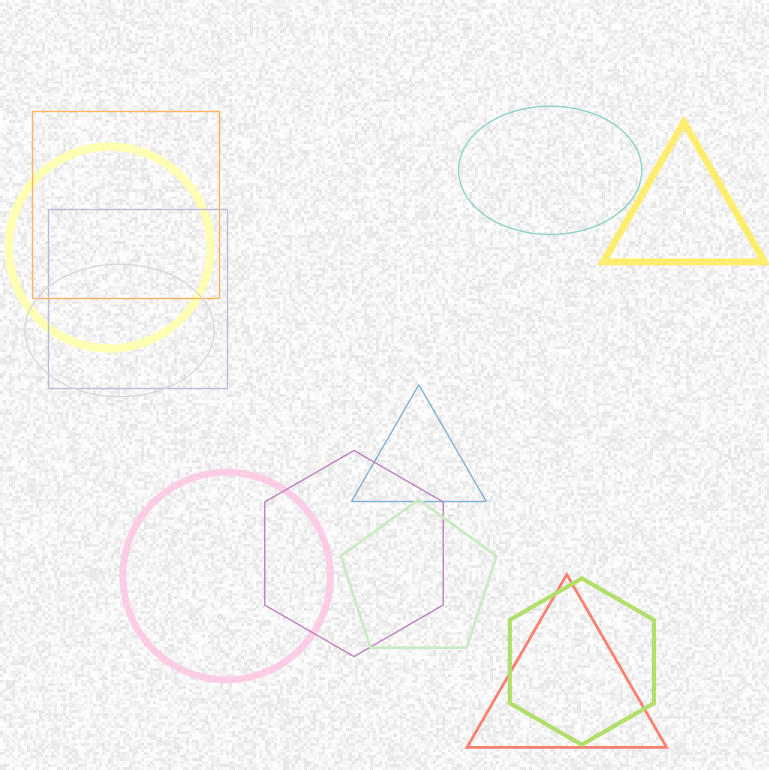[{"shape": "oval", "thickness": 0.5, "radius": 0.6, "center": [0.715, 0.779]}, {"shape": "circle", "thickness": 3, "radius": 0.66, "center": [0.142, 0.678]}, {"shape": "square", "thickness": 0.5, "radius": 0.58, "center": [0.179, 0.612]}, {"shape": "triangle", "thickness": 1, "radius": 0.75, "center": [0.736, 0.104]}, {"shape": "triangle", "thickness": 0.5, "radius": 0.51, "center": [0.544, 0.399]}, {"shape": "square", "thickness": 0.5, "radius": 0.61, "center": [0.163, 0.735]}, {"shape": "hexagon", "thickness": 1.5, "radius": 0.54, "center": [0.756, 0.141]}, {"shape": "circle", "thickness": 2.5, "radius": 0.67, "center": [0.294, 0.252]}, {"shape": "oval", "thickness": 0.5, "radius": 0.61, "center": [0.155, 0.571]}, {"shape": "hexagon", "thickness": 0.5, "radius": 0.67, "center": [0.46, 0.281]}, {"shape": "pentagon", "thickness": 1, "radius": 0.53, "center": [0.544, 0.245]}, {"shape": "triangle", "thickness": 2.5, "radius": 0.6, "center": [0.888, 0.72]}]